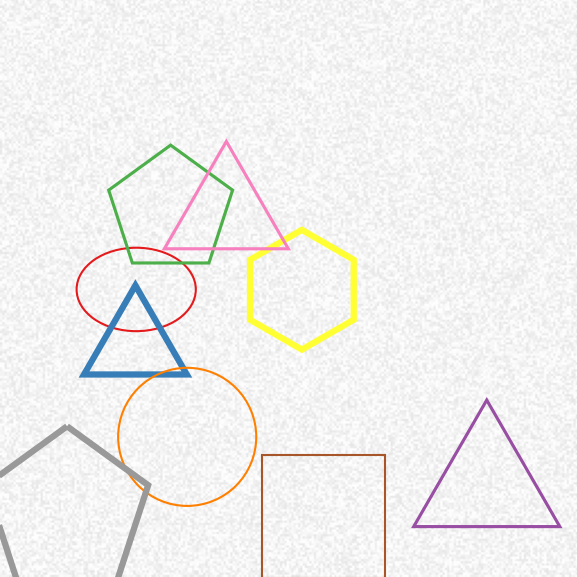[{"shape": "oval", "thickness": 1, "radius": 0.52, "center": [0.236, 0.498]}, {"shape": "triangle", "thickness": 3, "radius": 0.51, "center": [0.234, 0.402]}, {"shape": "pentagon", "thickness": 1.5, "radius": 0.56, "center": [0.295, 0.635]}, {"shape": "triangle", "thickness": 1.5, "radius": 0.73, "center": [0.843, 0.16]}, {"shape": "circle", "thickness": 1, "radius": 0.6, "center": [0.324, 0.243]}, {"shape": "hexagon", "thickness": 3, "radius": 0.52, "center": [0.523, 0.497]}, {"shape": "square", "thickness": 1, "radius": 0.53, "center": [0.56, 0.105]}, {"shape": "triangle", "thickness": 1.5, "radius": 0.62, "center": [0.392, 0.63]}, {"shape": "pentagon", "thickness": 3, "radius": 0.74, "center": [0.116, 0.113]}]